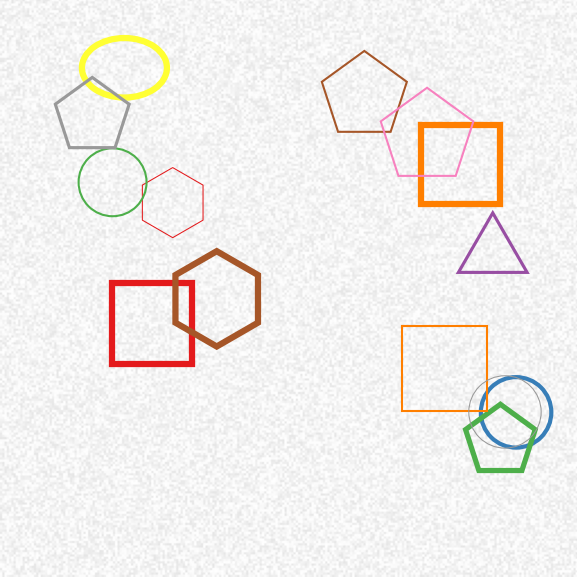[{"shape": "square", "thickness": 3, "radius": 0.35, "center": [0.263, 0.439]}, {"shape": "hexagon", "thickness": 0.5, "radius": 0.3, "center": [0.299, 0.648]}, {"shape": "circle", "thickness": 2, "radius": 0.31, "center": [0.894, 0.285]}, {"shape": "pentagon", "thickness": 2.5, "radius": 0.32, "center": [0.866, 0.236]}, {"shape": "circle", "thickness": 1, "radius": 0.29, "center": [0.195, 0.684]}, {"shape": "triangle", "thickness": 1.5, "radius": 0.34, "center": [0.853, 0.562]}, {"shape": "square", "thickness": 1, "radius": 0.37, "center": [0.77, 0.361]}, {"shape": "square", "thickness": 3, "radius": 0.34, "center": [0.798, 0.714]}, {"shape": "oval", "thickness": 3, "radius": 0.37, "center": [0.215, 0.882]}, {"shape": "hexagon", "thickness": 3, "radius": 0.41, "center": [0.375, 0.482]}, {"shape": "pentagon", "thickness": 1, "radius": 0.39, "center": [0.631, 0.834]}, {"shape": "pentagon", "thickness": 1, "radius": 0.42, "center": [0.739, 0.763]}, {"shape": "pentagon", "thickness": 1.5, "radius": 0.34, "center": [0.16, 0.798]}, {"shape": "circle", "thickness": 0.5, "radius": 0.31, "center": [0.874, 0.286]}]